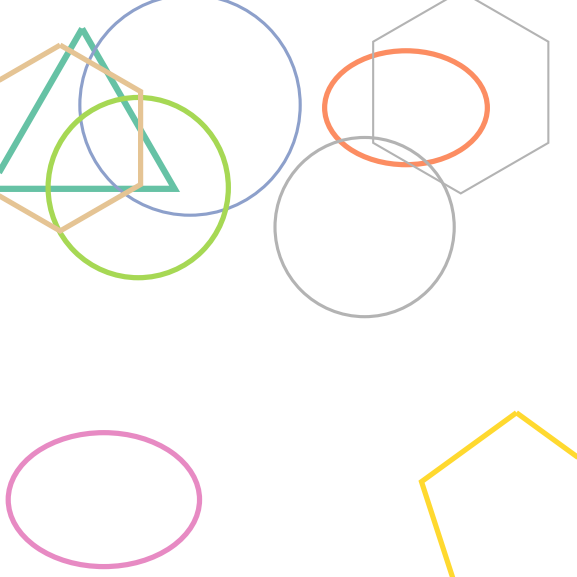[{"shape": "triangle", "thickness": 3, "radius": 0.92, "center": [0.142, 0.765]}, {"shape": "oval", "thickness": 2.5, "radius": 0.7, "center": [0.703, 0.813]}, {"shape": "circle", "thickness": 1.5, "radius": 0.95, "center": [0.329, 0.817]}, {"shape": "oval", "thickness": 2.5, "radius": 0.83, "center": [0.18, 0.134]}, {"shape": "circle", "thickness": 2.5, "radius": 0.78, "center": [0.239, 0.674]}, {"shape": "pentagon", "thickness": 2.5, "radius": 0.86, "center": [0.894, 0.112]}, {"shape": "hexagon", "thickness": 2.5, "radius": 0.8, "center": [0.104, 0.76]}, {"shape": "circle", "thickness": 1.5, "radius": 0.78, "center": [0.631, 0.606]}, {"shape": "hexagon", "thickness": 1, "radius": 0.88, "center": [0.798, 0.839]}]